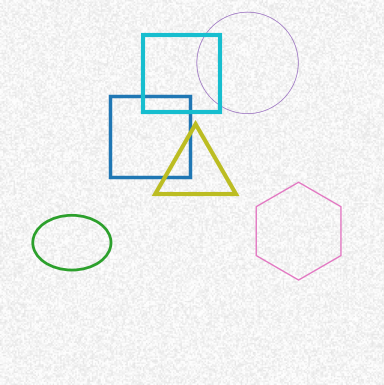[{"shape": "square", "thickness": 2.5, "radius": 0.52, "center": [0.389, 0.646]}, {"shape": "oval", "thickness": 2, "radius": 0.51, "center": [0.187, 0.37]}, {"shape": "circle", "thickness": 0.5, "radius": 0.66, "center": [0.643, 0.837]}, {"shape": "hexagon", "thickness": 1, "radius": 0.64, "center": [0.776, 0.4]}, {"shape": "triangle", "thickness": 3, "radius": 0.61, "center": [0.508, 0.557]}, {"shape": "square", "thickness": 3, "radius": 0.5, "center": [0.471, 0.809]}]